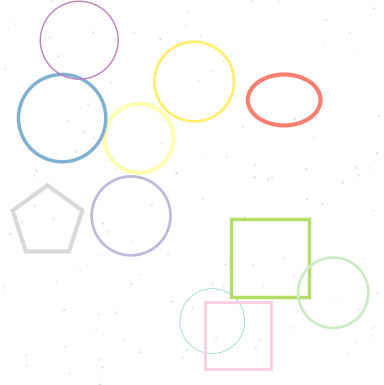[{"shape": "circle", "thickness": 0.5, "radius": 0.42, "center": [0.552, 0.166]}, {"shape": "circle", "thickness": 3, "radius": 0.45, "center": [0.361, 0.641]}, {"shape": "circle", "thickness": 2, "radius": 0.51, "center": [0.34, 0.439]}, {"shape": "oval", "thickness": 3, "radius": 0.47, "center": [0.738, 0.74]}, {"shape": "circle", "thickness": 2.5, "radius": 0.57, "center": [0.161, 0.693]}, {"shape": "square", "thickness": 2.5, "radius": 0.51, "center": [0.701, 0.33]}, {"shape": "square", "thickness": 2, "radius": 0.43, "center": [0.618, 0.129]}, {"shape": "pentagon", "thickness": 3, "radius": 0.48, "center": [0.123, 0.424]}, {"shape": "circle", "thickness": 1, "radius": 0.51, "center": [0.206, 0.896]}, {"shape": "circle", "thickness": 2, "radius": 0.46, "center": [0.865, 0.24]}, {"shape": "circle", "thickness": 2, "radius": 0.52, "center": [0.505, 0.788]}]